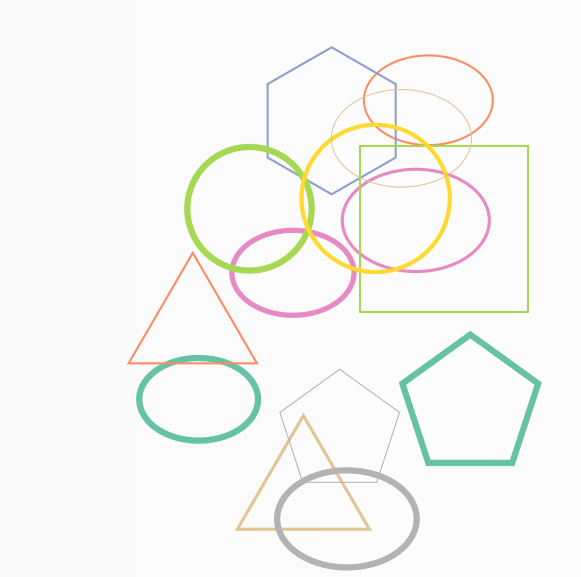[{"shape": "pentagon", "thickness": 3, "radius": 0.61, "center": [0.809, 0.297]}, {"shape": "oval", "thickness": 3, "radius": 0.51, "center": [0.342, 0.308]}, {"shape": "oval", "thickness": 1, "radius": 0.55, "center": [0.737, 0.826]}, {"shape": "triangle", "thickness": 1, "radius": 0.64, "center": [0.332, 0.434]}, {"shape": "hexagon", "thickness": 1, "radius": 0.64, "center": [0.571, 0.79]}, {"shape": "oval", "thickness": 1.5, "radius": 0.63, "center": [0.715, 0.617]}, {"shape": "oval", "thickness": 2.5, "radius": 0.53, "center": [0.504, 0.527]}, {"shape": "circle", "thickness": 3, "radius": 0.54, "center": [0.429, 0.638]}, {"shape": "square", "thickness": 1, "radius": 0.72, "center": [0.764, 0.603]}, {"shape": "circle", "thickness": 2, "radius": 0.64, "center": [0.646, 0.656]}, {"shape": "triangle", "thickness": 1.5, "radius": 0.66, "center": [0.522, 0.148]}, {"shape": "oval", "thickness": 0.5, "radius": 0.6, "center": [0.691, 0.76]}, {"shape": "pentagon", "thickness": 0.5, "radius": 0.54, "center": [0.584, 0.251]}, {"shape": "oval", "thickness": 3, "radius": 0.6, "center": [0.597, 0.101]}]